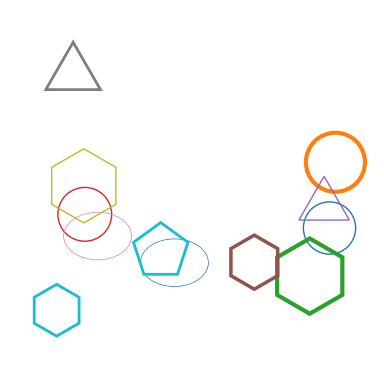[{"shape": "circle", "thickness": 1, "radius": 0.34, "center": [0.856, 0.408]}, {"shape": "oval", "thickness": 0.5, "radius": 0.44, "center": [0.453, 0.318]}, {"shape": "circle", "thickness": 3, "radius": 0.38, "center": [0.871, 0.579]}, {"shape": "hexagon", "thickness": 3, "radius": 0.49, "center": [0.804, 0.283]}, {"shape": "circle", "thickness": 1, "radius": 0.35, "center": [0.22, 0.443]}, {"shape": "triangle", "thickness": 1, "radius": 0.38, "center": [0.842, 0.466]}, {"shape": "hexagon", "thickness": 2.5, "radius": 0.35, "center": [0.661, 0.319]}, {"shape": "oval", "thickness": 0.5, "radius": 0.44, "center": [0.253, 0.387]}, {"shape": "triangle", "thickness": 2, "radius": 0.41, "center": [0.19, 0.808]}, {"shape": "hexagon", "thickness": 1, "radius": 0.48, "center": [0.218, 0.517]}, {"shape": "hexagon", "thickness": 2, "radius": 0.34, "center": [0.147, 0.194]}, {"shape": "pentagon", "thickness": 2, "radius": 0.37, "center": [0.418, 0.348]}]